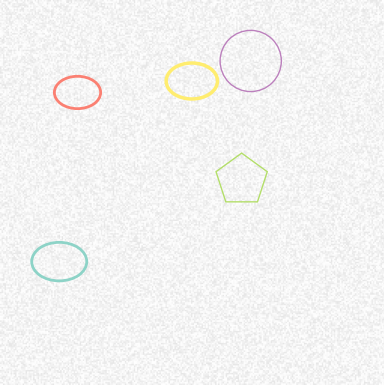[{"shape": "oval", "thickness": 2, "radius": 0.36, "center": [0.154, 0.32]}, {"shape": "oval", "thickness": 2, "radius": 0.3, "center": [0.201, 0.76]}, {"shape": "pentagon", "thickness": 1, "radius": 0.35, "center": [0.628, 0.532]}, {"shape": "circle", "thickness": 1, "radius": 0.4, "center": [0.651, 0.842]}, {"shape": "oval", "thickness": 2.5, "radius": 0.33, "center": [0.498, 0.79]}]